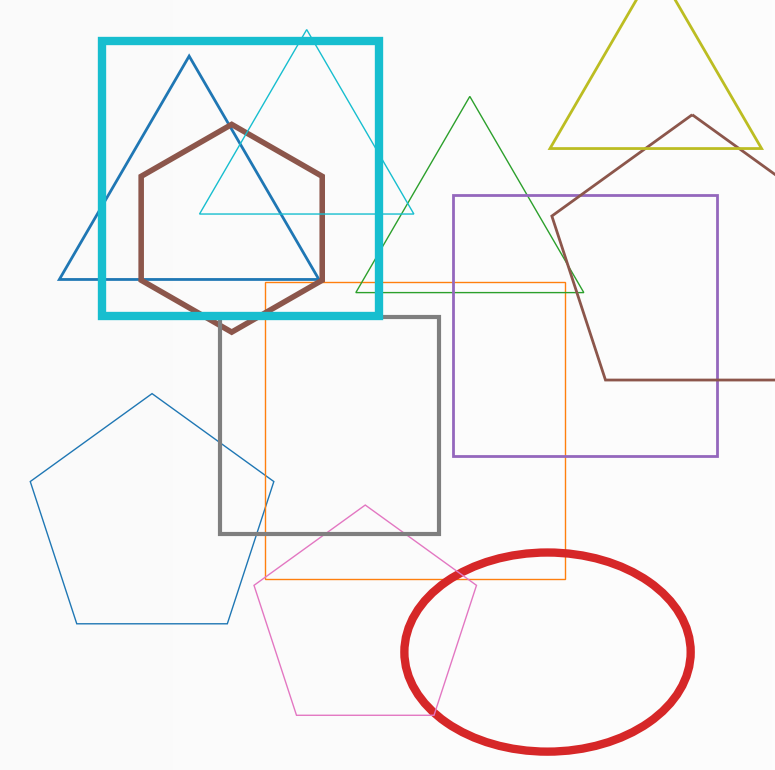[{"shape": "triangle", "thickness": 1, "radius": 0.97, "center": [0.244, 0.734]}, {"shape": "pentagon", "thickness": 0.5, "radius": 0.83, "center": [0.196, 0.324]}, {"shape": "square", "thickness": 0.5, "radius": 0.97, "center": [0.536, 0.441]}, {"shape": "triangle", "thickness": 0.5, "radius": 0.85, "center": [0.606, 0.705]}, {"shape": "oval", "thickness": 3, "radius": 0.92, "center": [0.706, 0.153]}, {"shape": "square", "thickness": 1, "radius": 0.85, "center": [0.755, 0.577]}, {"shape": "pentagon", "thickness": 1, "radius": 0.95, "center": [0.893, 0.661]}, {"shape": "hexagon", "thickness": 2, "radius": 0.67, "center": [0.299, 0.704]}, {"shape": "pentagon", "thickness": 0.5, "radius": 0.75, "center": [0.471, 0.193]}, {"shape": "square", "thickness": 1.5, "radius": 0.71, "center": [0.425, 0.447]}, {"shape": "triangle", "thickness": 1, "radius": 0.79, "center": [0.846, 0.886]}, {"shape": "triangle", "thickness": 0.5, "radius": 0.8, "center": [0.396, 0.802]}, {"shape": "square", "thickness": 3, "radius": 0.89, "center": [0.31, 0.769]}]